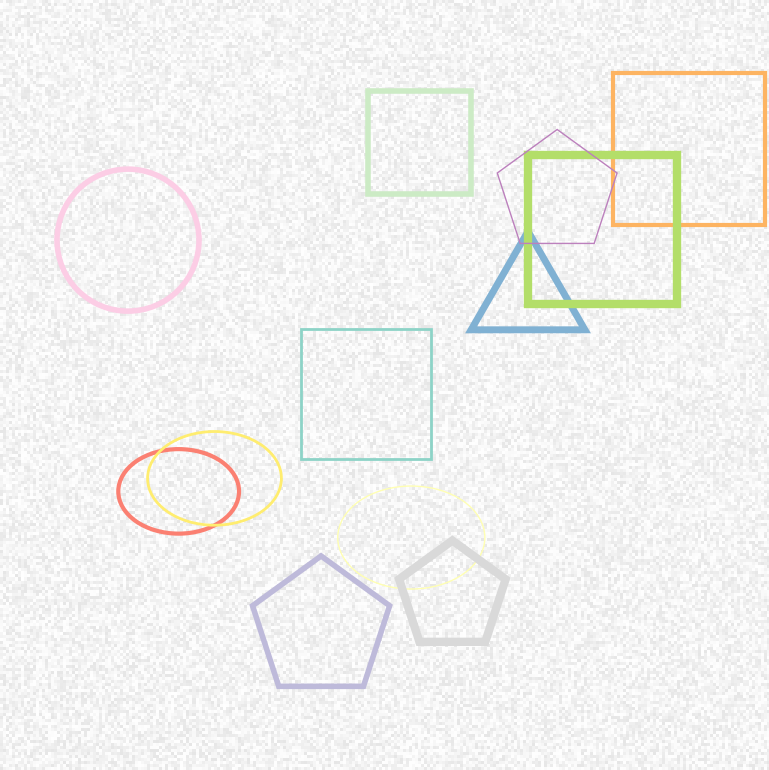[{"shape": "square", "thickness": 1, "radius": 0.42, "center": [0.475, 0.488]}, {"shape": "oval", "thickness": 0.5, "radius": 0.48, "center": [0.534, 0.302]}, {"shape": "pentagon", "thickness": 2, "radius": 0.47, "center": [0.417, 0.184]}, {"shape": "oval", "thickness": 1.5, "radius": 0.39, "center": [0.232, 0.362]}, {"shape": "triangle", "thickness": 2.5, "radius": 0.43, "center": [0.686, 0.614]}, {"shape": "square", "thickness": 1.5, "radius": 0.5, "center": [0.895, 0.806]}, {"shape": "square", "thickness": 3, "radius": 0.48, "center": [0.782, 0.701]}, {"shape": "circle", "thickness": 2, "radius": 0.46, "center": [0.166, 0.688]}, {"shape": "pentagon", "thickness": 3, "radius": 0.36, "center": [0.587, 0.225]}, {"shape": "pentagon", "thickness": 0.5, "radius": 0.41, "center": [0.724, 0.75]}, {"shape": "square", "thickness": 2, "radius": 0.33, "center": [0.545, 0.815]}, {"shape": "oval", "thickness": 1, "radius": 0.43, "center": [0.279, 0.379]}]